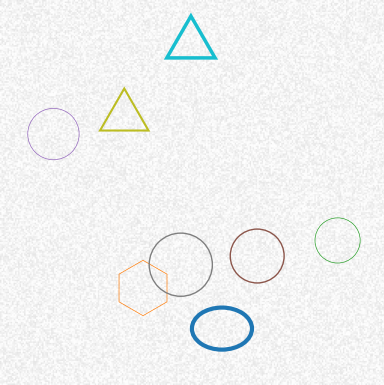[{"shape": "oval", "thickness": 3, "radius": 0.39, "center": [0.577, 0.147]}, {"shape": "hexagon", "thickness": 0.5, "radius": 0.36, "center": [0.371, 0.252]}, {"shape": "circle", "thickness": 0.5, "radius": 0.29, "center": [0.877, 0.375]}, {"shape": "circle", "thickness": 0.5, "radius": 0.33, "center": [0.139, 0.652]}, {"shape": "circle", "thickness": 1, "radius": 0.35, "center": [0.668, 0.335]}, {"shape": "circle", "thickness": 1, "radius": 0.41, "center": [0.47, 0.312]}, {"shape": "triangle", "thickness": 1.5, "radius": 0.36, "center": [0.323, 0.697]}, {"shape": "triangle", "thickness": 2.5, "radius": 0.36, "center": [0.496, 0.886]}]